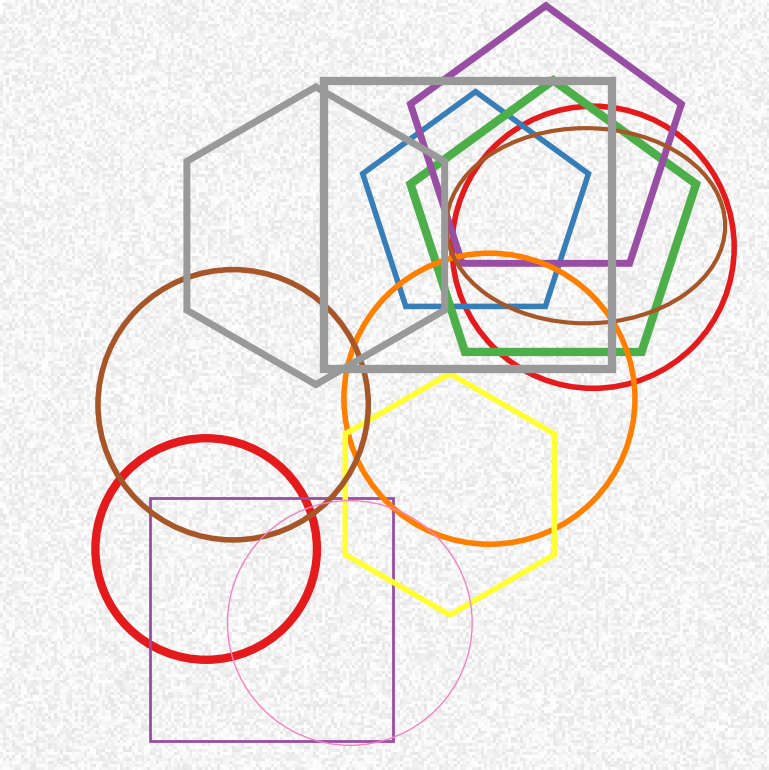[{"shape": "circle", "thickness": 3, "radius": 0.72, "center": [0.268, 0.287]}, {"shape": "circle", "thickness": 2, "radius": 0.92, "center": [0.77, 0.679]}, {"shape": "pentagon", "thickness": 2, "radius": 0.77, "center": [0.618, 0.727]}, {"shape": "pentagon", "thickness": 3, "radius": 0.98, "center": [0.719, 0.701]}, {"shape": "square", "thickness": 1, "radius": 0.79, "center": [0.352, 0.195]}, {"shape": "pentagon", "thickness": 2.5, "radius": 0.92, "center": [0.709, 0.808]}, {"shape": "circle", "thickness": 2, "radius": 0.94, "center": [0.636, 0.482]}, {"shape": "hexagon", "thickness": 2, "radius": 0.78, "center": [0.584, 0.358]}, {"shape": "circle", "thickness": 2, "radius": 0.88, "center": [0.303, 0.474]}, {"shape": "oval", "thickness": 1.5, "radius": 0.91, "center": [0.761, 0.707]}, {"shape": "circle", "thickness": 0.5, "radius": 0.79, "center": [0.454, 0.191]}, {"shape": "hexagon", "thickness": 2.5, "radius": 0.97, "center": [0.41, 0.694]}, {"shape": "square", "thickness": 3, "radius": 0.94, "center": [0.607, 0.708]}]